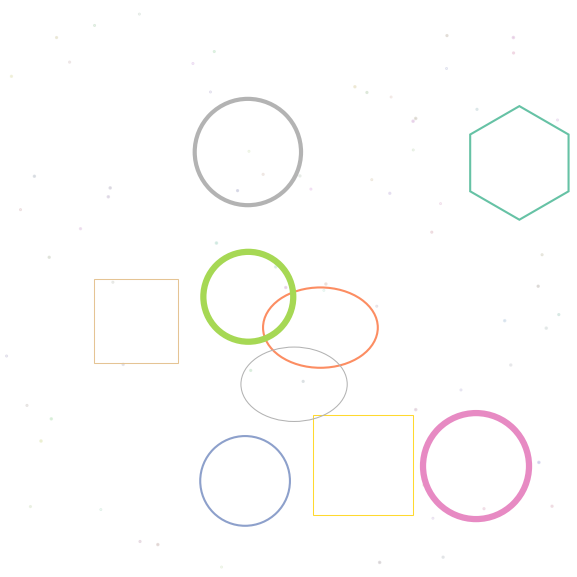[{"shape": "hexagon", "thickness": 1, "radius": 0.49, "center": [0.899, 0.717]}, {"shape": "oval", "thickness": 1, "radius": 0.5, "center": [0.555, 0.432]}, {"shape": "circle", "thickness": 1, "radius": 0.39, "center": [0.424, 0.166]}, {"shape": "circle", "thickness": 3, "radius": 0.46, "center": [0.824, 0.192]}, {"shape": "circle", "thickness": 3, "radius": 0.39, "center": [0.43, 0.485]}, {"shape": "square", "thickness": 0.5, "radius": 0.43, "center": [0.629, 0.194]}, {"shape": "square", "thickness": 0.5, "radius": 0.36, "center": [0.235, 0.444]}, {"shape": "circle", "thickness": 2, "radius": 0.46, "center": [0.429, 0.736]}, {"shape": "oval", "thickness": 0.5, "radius": 0.46, "center": [0.509, 0.334]}]